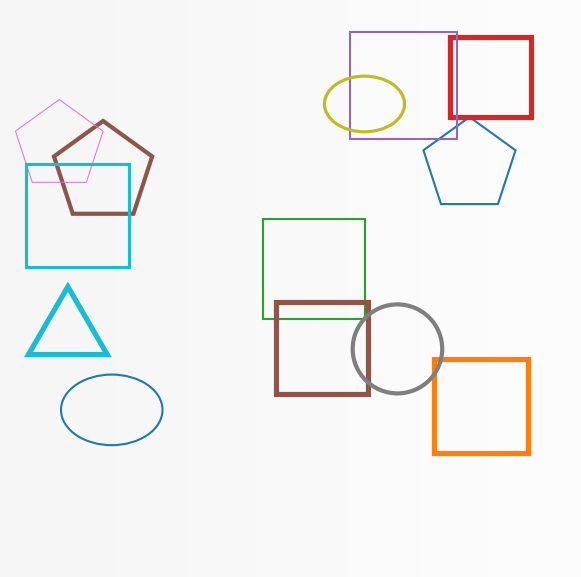[{"shape": "pentagon", "thickness": 1, "radius": 0.42, "center": [0.808, 0.713]}, {"shape": "oval", "thickness": 1, "radius": 0.44, "center": [0.192, 0.289]}, {"shape": "square", "thickness": 2.5, "radius": 0.4, "center": [0.828, 0.296]}, {"shape": "square", "thickness": 1, "radius": 0.44, "center": [0.54, 0.533]}, {"shape": "square", "thickness": 2.5, "radius": 0.35, "center": [0.843, 0.865]}, {"shape": "square", "thickness": 1, "radius": 0.46, "center": [0.694, 0.851]}, {"shape": "pentagon", "thickness": 2, "radius": 0.44, "center": [0.177, 0.701]}, {"shape": "square", "thickness": 2.5, "radius": 0.4, "center": [0.554, 0.396]}, {"shape": "pentagon", "thickness": 0.5, "radius": 0.4, "center": [0.102, 0.747]}, {"shape": "circle", "thickness": 2, "radius": 0.39, "center": [0.684, 0.395]}, {"shape": "oval", "thickness": 1.5, "radius": 0.34, "center": [0.627, 0.819]}, {"shape": "triangle", "thickness": 2.5, "radius": 0.39, "center": [0.117, 0.424]}, {"shape": "square", "thickness": 1.5, "radius": 0.45, "center": [0.133, 0.626]}]